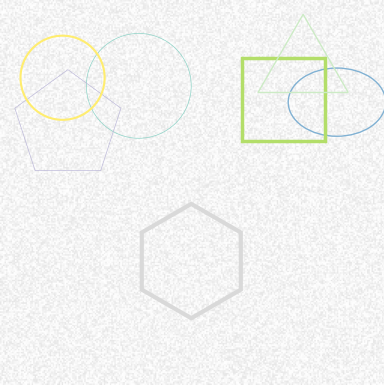[{"shape": "circle", "thickness": 0.5, "radius": 0.68, "center": [0.36, 0.777]}, {"shape": "pentagon", "thickness": 0.5, "radius": 0.72, "center": [0.176, 0.674]}, {"shape": "oval", "thickness": 1, "radius": 0.63, "center": [0.875, 0.735]}, {"shape": "square", "thickness": 2.5, "radius": 0.54, "center": [0.736, 0.741]}, {"shape": "hexagon", "thickness": 3, "radius": 0.74, "center": [0.497, 0.322]}, {"shape": "triangle", "thickness": 1, "radius": 0.68, "center": [0.787, 0.827]}, {"shape": "circle", "thickness": 1.5, "radius": 0.55, "center": [0.163, 0.798]}]